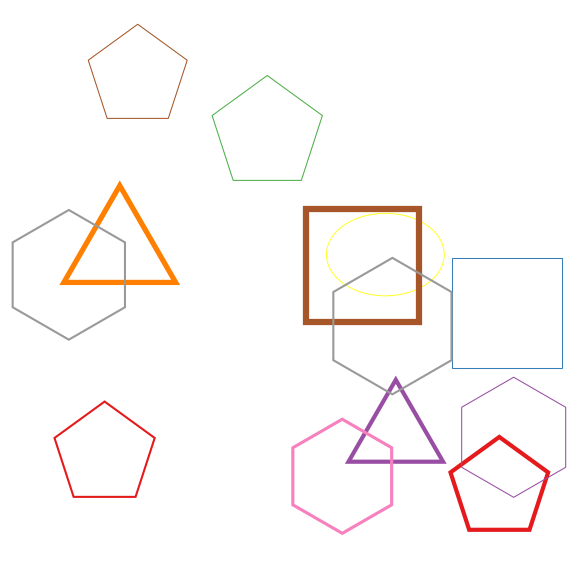[{"shape": "pentagon", "thickness": 2, "radius": 0.44, "center": [0.865, 0.154]}, {"shape": "pentagon", "thickness": 1, "radius": 0.46, "center": [0.181, 0.213]}, {"shape": "square", "thickness": 0.5, "radius": 0.48, "center": [0.878, 0.457]}, {"shape": "pentagon", "thickness": 0.5, "radius": 0.5, "center": [0.463, 0.768]}, {"shape": "triangle", "thickness": 2, "radius": 0.47, "center": [0.685, 0.247]}, {"shape": "hexagon", "thickness": 0.5, "radius": 0.52, "center": [0.889, 0.242]}, {"shape": "triangle", "thickness": 2.5, "radius": 0.56, "center": [0.207, 0.566]}, {"shape": "oval", "thickness": 0.5, "radius": 0.51, "center": [0.667, 0.558]}, {"shape": "pentagon", "thickness": 0.5, "radius": 0.45, "center": [0.238, 0.867]}, {"shape": "square", "thickness": 3, "radius": 0.49, "center": [0.627, 0.539]}, {"shape": "hexagon", "thickness": 1.5, "radius": 0.49, "center": [0.593, 0.174]}, {"shape": "hexagon", "thickness": 1, "radius": 0.56, "center": [0.119, 0.523]}, {"shape": "hexagon", "thickness": 1, "radius": 0.59, "center": [0.68, 0.434]}]